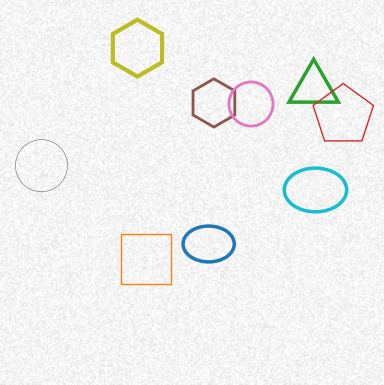[{"shape": "oval", "thickness": 2.5, "radius": 0.33, "center": [0.542, 0.366]}, {"shape": "square", "thickness": 1, "radius": 0.33, "center": [0.379, 0.328]}, {"shape": "triangle", "thickness": 2.5, "radius": 0.37, "center": [0.815, 0.772]}, {"shape": "pentagon", "thickness": 1, "radius": 0.41, "center": [0.892, 0.701]}, {"shape": "hexagon", "thickness": 2, "radius": 0.31, "center": [0.556, 0.733]}, {"shape": "circle", "thickness": 2, "radius": 0.29, "center": [0.652, 0.73]}, {"shape": "circle", "thickness": 0.5, "radius": 0.34, "center": [0.108, 0.57]}, {"shape": "hexagon", "thickness": 3, "radius": 0.37, "center": [0.357, 0.875]}, {"shape": "oval", "thickness": 2.5, "radius": 0.41, "center": [0.819, 0.507]}]